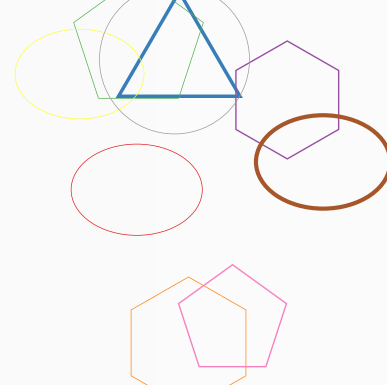[{"shape": "oval", "thickness": 0.5, "radius": 0.85, "center": [0.353, 0.507]}, {"shape": "triangle", "thickness": 2.5, "radius": 0.9, "center": [0.463, 0.84]}, {"shape": "pentagon", "thickness": 0.5, "radius": 0.88, "center": [0.357, 0.887]}, {"shape": "hexagon", "thickness": 1, "radius": 0.77, "center": [0.741, 0.74]}, {"shape": "hexagon", "thickness": 0.5, "radius": 0.86, "center": [0.486, 0.109]}, {"shape": "oval", "thickness": 0.5, "radius": 0.83, "center": [0.205, 0.808]}, {"shape": "oval", "thickness": 3, "radius": 0.87, "center": [0.834, 0.579]}, {"shape": "pentagon", "thickness": 1, "radius": 0.73, "center": [0.6, 0.166]}, {"shape": "circle", "thickness": 0.5, "radius": 0.97, "center": [0.45, 0.846]}]